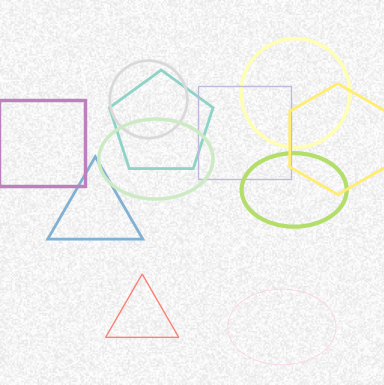[{"shape": "pentagon", "thickness": 2, "radius": 0.71, "center": [0.419, 0.677]}, {"shape": "circle", "thickness": 2.5, "radius": 0.71, "center": [0.767, 0.759]}, {"shape": "square", "thickness": 1, "radius": 0.61, "center": [0.636, 0.657]}, {"shape": "triangle", "thickness": 1, "radius": 0.55, "center": [0.369, 0.179]}, {"shape": "triangle", "thickness": 2, "radius": 0.71, "center": [0.247, 0.45]}, {"shape": "oval", "thickness": 3, "radius": 0.68, "center": [0.764, 0.507]}, {"shape": "oval", "thickness": 0.5, "radius": 0.7, "center": [0.732, 0.151]}, {"shape": "circle", "thickness": 2, "radius": 0.5, "center": [0.386, 0.742]}, {"shape": "square", "thickness": 2.5, "radius": 0.56, "center": [0.11, 0.629]}, {"shape": "oval", "thickness": 2.5, "radius": 0.74, "center": [0.405, 0.587]}, {"shape": "hexagon", "thickness": 2, "radius": 0.72, "center": [0.877, 0.639]}]